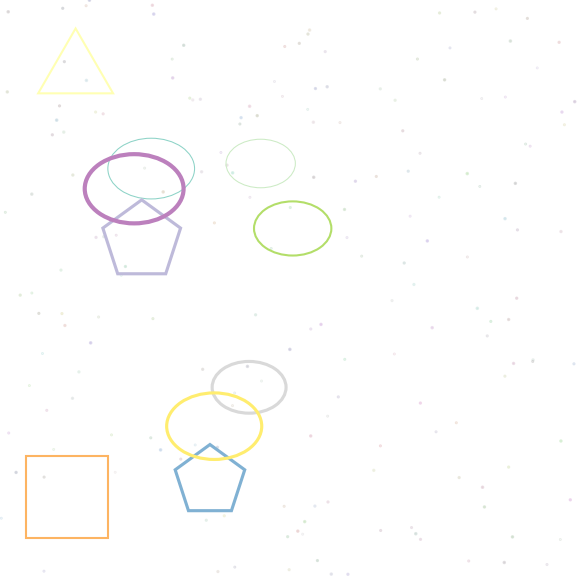[{"shape": "oval", "thickness": 0.5, "radius": 0.38, "center": [0.262, 0.707]}, {"shape": "triangle", "thickness": 1, "radius": 0.37, "center": [0.131, 0.875]}, {"shape": "pentagon", "thickness": 1.5, "radius": 0.35, "center": [0.245, 0.582]}, {"shape": "pentagon", "thickness": 1.5, "radius": 0.32, "center": [0.364, 0.166]}, {"shape": "square", "thickness": 1, "radius": 0.36, "center": [0.115, 0.139]}, {"shape": "oval", "thickness": 1, "radius": 0.33, "center": [0.507, 0.604]}, {"shape": "oval", "thickness": 1.5, "radius": 0.32, "center": [0.431, 0.328]}, {"shape": "oval", "thickness": 2, "radius": 0.43, "center": [0.232, 0.672]}, {"shape": "oval", "thickness": 0.5, "radius": 0.3, "center": [0.451, 0.716]}, {"shape": "oval", "thickness": 1.5, "radius": 0.41, "center": [0.371, 0.261]}]